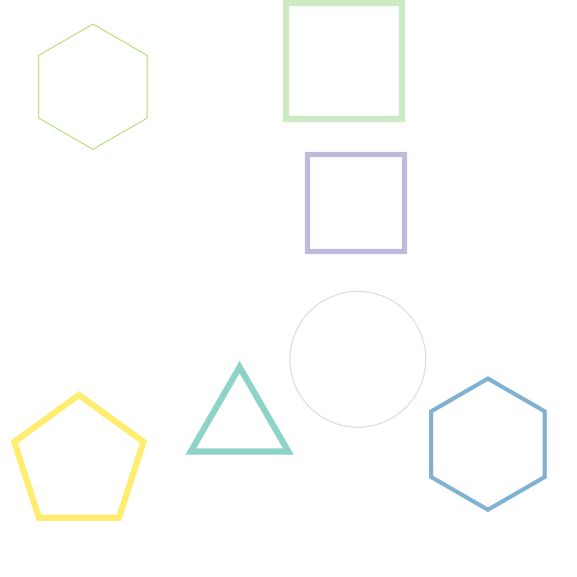[{"shape": "triangle", "thickness": 3, "radius": 0.49, "center": [0.415, 0.266]}, {"shape": "square", "thickness": 2.5, "radius": 0.42, "center": [0.615, 0.648]}, {"shape": "hexagon", "thickness": 2, "radius": 0.57, "center": [0.845, 0.23]}, {"shape": "hexagon", "thickness": 0.5, "radius": 0.54, "center": [0.161, 0.849]}, {"shape": "circle", "thickness": 0.5, "radius": 0.59, "center": [0.62, 0.377]}, {"shape": "square", "thickness": 3, "radius": 0.5, "center": [0.595, 0.893]}, {"shape": "pentagon", "thickness": 3, "radius": 0.59, "center": [0.137, 0.198]}]